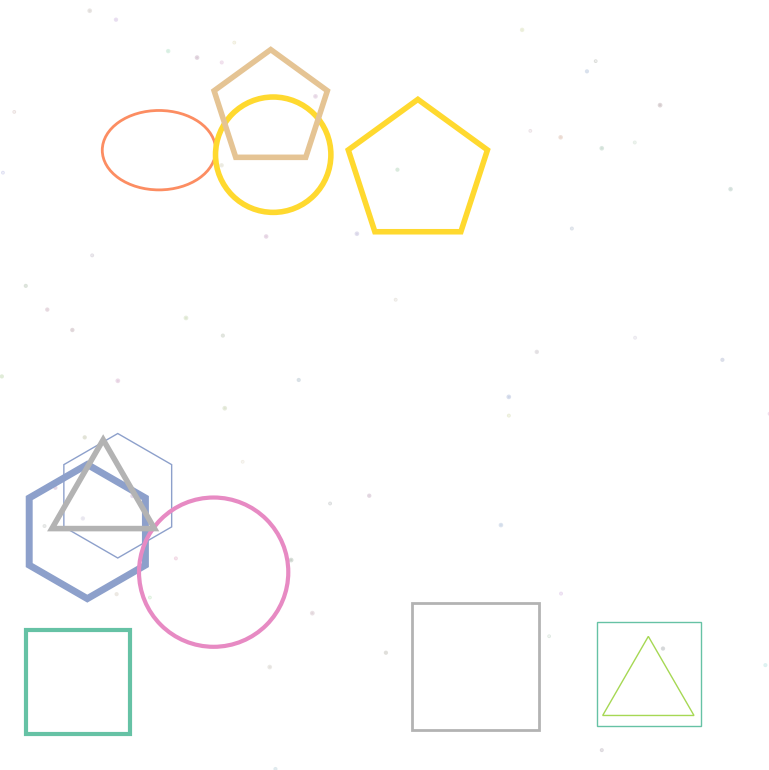[{"shape": "square", "thickness": 0.5, "radius": 0.34, "center": [0.843, 0.125]}, {"shape": "square", "thickness": 1.5, "radius": 0.34, "center": [0.101, 0.114]}, {"shape": "oval", "thickness": 1, "radius": 0.37, "center": [0.206, 0.805]}, {"shape": "hexagon", "thickness": 0.5, "radius": 0.4, "center": [0.153, 0.356]}, {"shape": "hexagon", "thickness": 2.5, "radius": 0.44, "center": [0.113, 0.31]}, {"shape": "circle", "thickness": 1.5, "radius": 0.48, "center": [0.277, 0.257]}, {"shape": "triangle", "thickness": 0.5, "radius": 0.34, "center": [0.842, 0.105]}, {"shape": "pentagon", "thickness": 2, "radius": 0.48, "center": [0.543, 0.776]}, {"shape": "circle", "thickness": 2, "radius": 0.37, "center": [0.355, 0.799]}, {"shape": "pentagon", "thickness": 2, "radius": 0.39, "center": [0.352, 0.858]}, {"shape": "triangle", "thickness": 2, "radius": 0.38, "center": [0.134, 0.352]}, {"shape": "square", "thickness": 1, "radius": 0.41, "center": [0.618, 0.135]}]